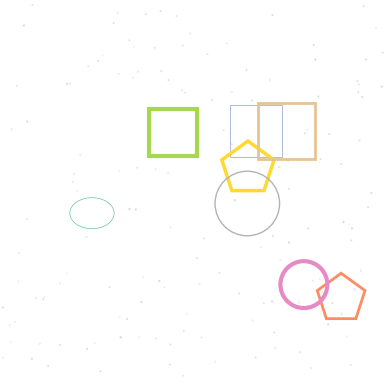[{"shape": "oval", "thickness": 0.5, "radius": 0.29, "center": [0.239, 0.446]}, {"shape": "pentagon", "thickness": 2, "radius": 0.33, "center": [0.886, 0.225]}, {"shape": "square", "thickness": 0.5, "radius": 0.34, "center": [0.665, 0.659]}, {"shape": "circle", "thickness": 3, "radius": 0.3, "center": [0.789, 0.261]}, {"shape": "square", "thickness": 3, "radius": 0.31, "center": [0.449, 0.656]}, {"shape": "pentagon", "thickness": 2.5, "radius": 0.36, "center": [0.644, 0.563]}, {"shape": "square", "thickness": 2, "radius": 0.37, "center": [0.744, 0.661]}, {"shape": "circle", "thickness": 1, "radius": 0.42, "center": [0.642, 0.471]}]